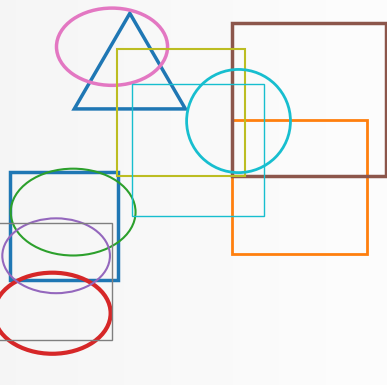[{"shape": "triangle", "thickness": 2.5, "radius": 0.83, "center": [0.335, 0.8]}, {"shape": "square", "thickness": 2.5, "radius": 0.7, "center": [0.166, 0.413]}, {"shape": "square", "thickness": 2, "radius": 0.87, "center": [0.772, 0.515]}, {"shape": "oval", "thickness": 1.5, "radius": 0.81, "center": [0.189, 0.449]}, {"shape": "oval", "thickness": 3, "radius": 0.75, "center": [0.135, 0.186]}, {"shape": "oval", "thickness": 1.5, "radius": 0.69, "center": [0.145, 0.336]}, {"shape": "square", "thickness": 2.5, "radius": 0.99, "center": [0.798, 0.742]}, {"shape": "oval", "thickness": 2.5, "radius": 0.72, "center": [0.289, 0.879]}, {"shape": "square", "thickness": 1, "radius": 0.76, "center": [0.138, 0.269]}, {"shape": "square", "thickness": 1.5, "radius": 0.83, "center": [0.468, 0.707]}, {"shape": "square", "thickness": 1, "radius": 0.86, "center": [0.511, 0.61]}, {"shape": "circle", "thickness": 2, "radius": 0.67, "center": [0.616, 0.686]}]